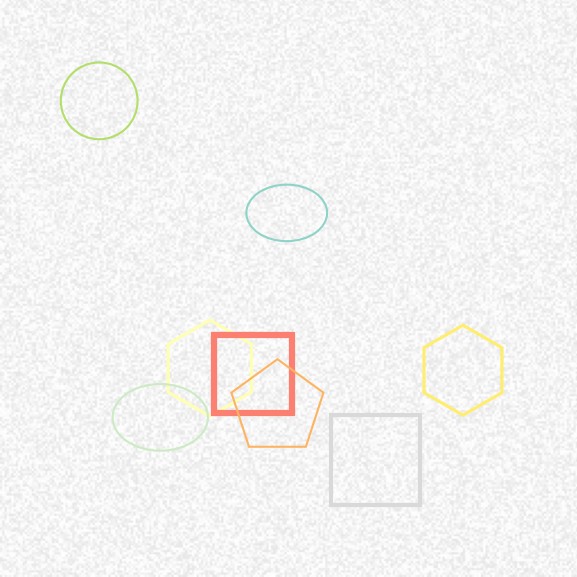[{"shape": "oval", "thickness": 1, "radius": 0.35, "center": [0.497, 0.63]}, {"shape": "hexagon", "thickness": 1.5, "radius": 0.42, "center": [0.363, 0.362]}, {"shape": "square", "thickness": 3, "radius": 0.34, "center": [0.438, 0.352]}, {"shape": "pentagon", "thickness": 1, "radius": 0.42, "center": [0.48, 0.293]}, {"shape": "circle", "thickness": 1, "radius": 0.33, "center": [0.172, 0.825]}, {"shape": "square", "thickness": 2, "radius": 0.39, "center": [0.65, 0.203]}, {"shape": "oval", "thickness": 1, "radius": 0.41, "center": [0.277, 0.276]}, {"shape": "hexagon", "thickness": 1.5, "radius": 0.39, "center": [0.802, 0.358]}]